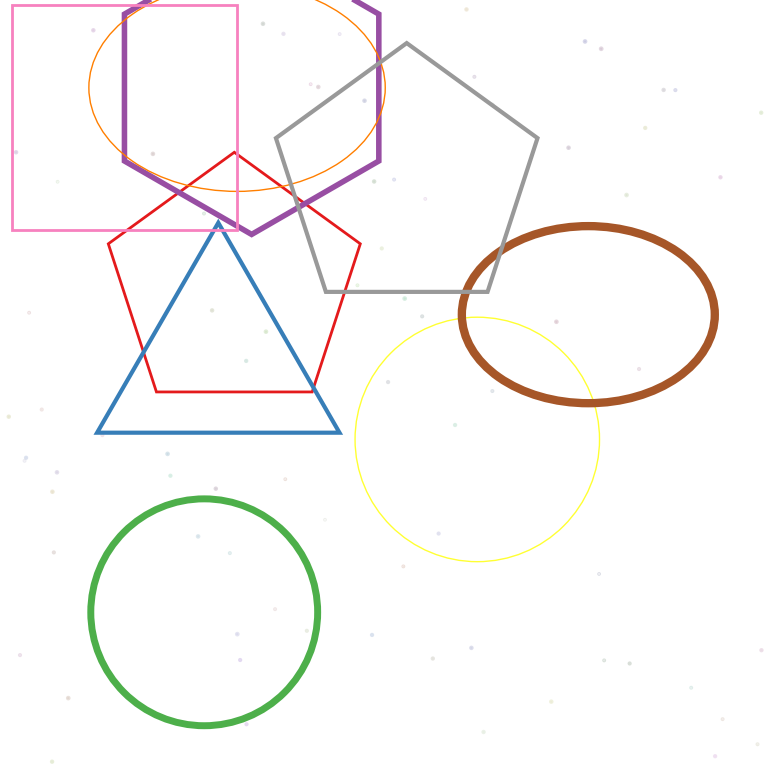[{"shape": "pentagon", "thickness": 1, "radius": 0.86, "center": [0.304, 0.63]}, {"shape": "triangle", "thickness": 1.5, "radius": 0.91, "center": [0.284, 0.529]}, {"shape": "circle", "thickness": 2.5, "radius": 0.74, "center": [0.265, 0.205]}, {"shape": "hexagon", "thickness": 2, "radius": 0.95, "center": [0.327, 0.886]}, {"shape": "oval", "thickness": 0.5, "radius": 0.96, "center": [0.308, 0.886]}, {"shape": "circle", "thickness": 0.5, "radius": 0.79, "center": [0.62, 0.429]}, {"shape": "oval", "thickness": 3, "radius": 0.82, "center": [0.764, 0.591]}, {"shape": "square", "thickness": 1, "radius": 0.73, "center": [0.162, 0.847]}, {"shape": "pentagon", "thickness": 1.5, "radius": 0.89, "center": [0.528, 0.765]}]